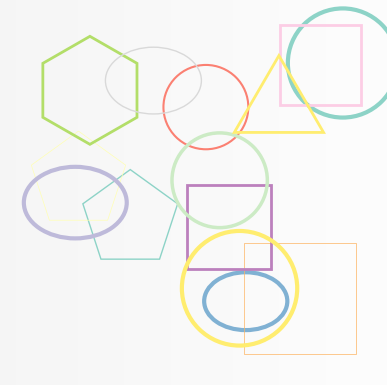[{"shape": "pentagon", "thickness": 1, "radius": 0.64, "center": [0.336, 0.431]}, {"shape": "circle", "thickness": 3, "radius": 0.71, "center": [0.885, 0.836]}, {"shape": "pentagon", "thickness": 0.5, "radius": 0.64, "center": [0.203, 0.532]}, {"shape": "oval", "thickness": 3, "radius": 0.66, "center": [0.194, 0.474]}, {"shape": "circle", "thickness": 1.5, "radius": 0.55, "center": [0.531, 0.722]}, {"shape": "oval", "thickness": 3, "radius": 0.54, "center": [0.634, 0.218]}, {"shape": "square", "thickness": 0.5, "radius": 0.72, "center": [0.773, 0.225]}, {"shape": "hexagon", "thickness": 2, "radius": 0.7, "center": [0.232, 0.765]}, {"shape": "square", "thickness": 2, "radius": 0.52, "center": [0.826, 0.831]}, {"shape": "oval", "thickness": 1, "radius": 0.62, "center": [0.396, 0.791]}, {"shape": "square", "thickness": 2, "radius": 0.54, "center": [0.591, 0.41]}, {"shape": "circle", "thickness": 2.5, "radius": 0.62, "center": [0.567, 0.532]}, {"shape": "triangle", "thickness": 2, "radius": 0.66, "center": [0.72, 0.723]}, {"shape": "circle", "thickness": 3, "radius": 0.74, "center": [0.618, 0.251]}]